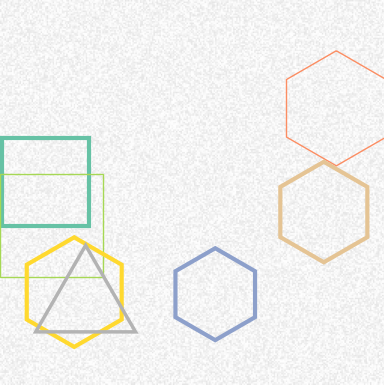[{"shape": "square", "thickness": 3, "radius": 0.57, "center": [0.118, 0.527]}, {"shape": "hexagon", "thickness": 1, "radius": 0.75, "center": [0.874, 0.719]}, {"shape": "hexagon", "thickness": 3, "radius": 0.6, "center": [0.559, 0.236]}, {"shape": "square", "thickness": 1, "radius": 0.67, "center": [0.134, 0.414]}, {"shape": "hexagon", "thickness": 3, "radius": 0.71, "center": [0.193, 0.241]}, {"shape": "hexagon", "thickness": 3, "radius": 0.65, "center": [0.841, 0.449]}, {"shape": "triangle", "thickness": 2.5, "radius": 0.75, "center": [0.222, 0.213]}]